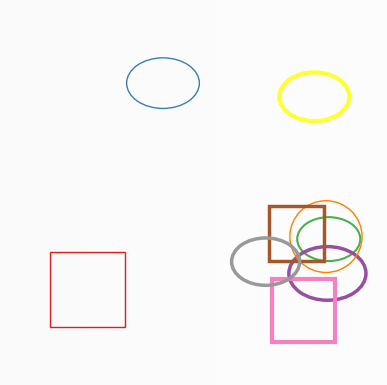[{"shape": "square", "thickness": 1, "radius": 0.48, "center": [0.225, 0.248]}, {"shape": "oval", "thickness": 1, "radius": 0.47, "center": [0.421, 0.784]}, {"shape": "oval", "thickness": 1.5, "radius": 0.41, "center": [0.848, 0.379]}, {"shape": "oval", "thickness": 2.5, "radius": 0.5, "center": [0.845, 0.29]}, {"shape": "circle", "thickness": 1, "radius": 0.47, "center": [0.841, 0.385]}, {"shape": "oval", "thickness": 3, "radius": 0.45, "center": [0.811, 0.749]}, {"shape": "square", "thickness": 2.5, "radius": 0.36, "center": [0.765, 0.395]}, {"shape": "square", "thickness": 3, "radius": 0.41, "center": [0.782, 0.194]}, {"shape": "oval", "thickness": 2.5, "radius": 0.44, "center": [0.685, 0.32]}]